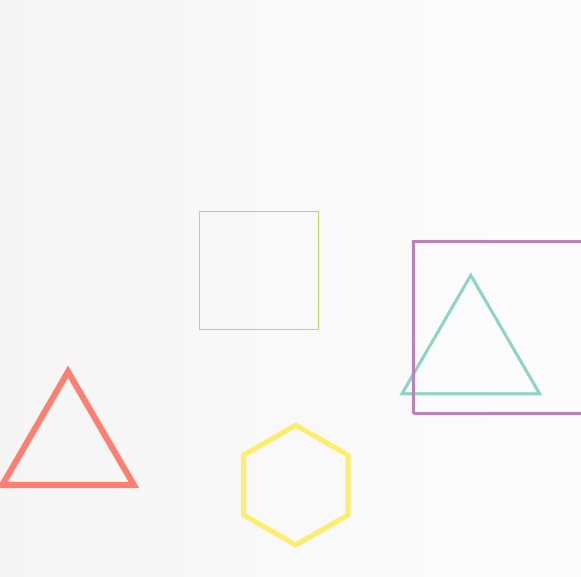[{"shape": "triangle", "thickness": 1.5, "radius": 0.68, "center": [0.81, 0.386]}, {"shape": "triangle", "thickness": 3, "radius": 0.65, "center": [0.117, 0.225]}, {"shape": "square", "thickness": 0.5, "radius": 0.51, "center": [0.445, 0.531]}, {"shape": "square", "thickness": 1.5, "radius": 0.75, "center": [0.86, 0.433]}, {"shape": "hexagon", "thickness": 2.5, "radius": 0.52, "center": [0.509, 0.159]}]